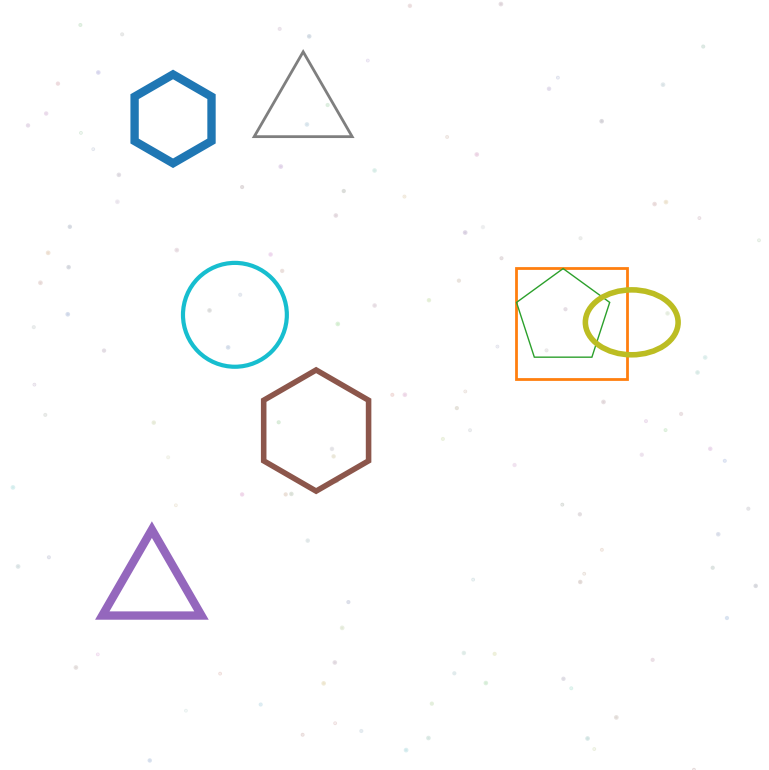[{"shape": "hexagon", "thickness": 3, "radius": 0.29, "center": [0.225, 0.846]}, {"shape": "square", "thickness": 1, "radius": 0.36, "center": [0.743, 0.58]}, {"shape": "pentagon", "thickness": 0.5, "radius": 0.32, "center": [0.731, 0.588]}, {"shape": "triangle", "thickness": 3, "radius": 0.37, "center": [0.197, 0.238]}, {"shape": "hexagon", "thickness": 2, "radius": 0.39, "center": [0.411, 0.441]}, {"shape": "triangle", "thickness": 1, "radius": 0.37, "center": [0.394, 0.859]}, {"shape": "oval", "thickness": 2, "radius": 0.3, "center": [0.82, 0.581]}, {"shape": "circle", "thickness": 1.5, "radius": 0.34, "center": [0.305, 0.591]}]